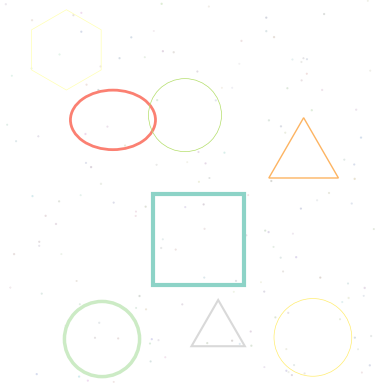[{"shape": "square", "thickness": 3, "radius": 0.59, "center": [0.517, 0.377]}, {"shape": "hexagon", "thickness": 0.5, "radius": 0.52, "center": [0.172, 0.87]}, {"shape": "oval", "thickness": 2, "radius": 0.55, "center": [0.293, 0.689]}, {"shape": "triangle", "thickness": 1, "radius": 0.52, "center": [0.789, 0.59]}, {"shape": "circle", "thickness": 0.5, "radius": 0.47, "center": [0.481, 0.701]}, {"shape": "triangle", "thickness": 1.5, "radius": 0.4, "center": [0.567, 0.141]}, {"shape": "circle", "thickness": 2.5, "radius": 0.49, "center": [0.265, 0.119]}, {"shape": "circle", "thickness": 0.5, "radius": 0.5, "center": [0.813, 0.124]}]